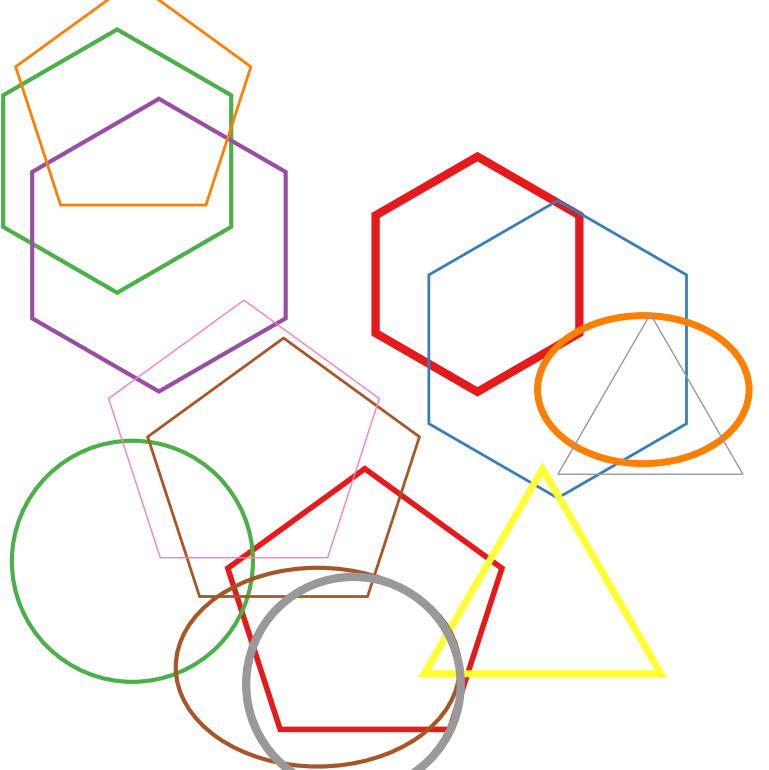[{"shape": "pentagon", "thickness": 2, "radius": 0.94, "center": [0.474, 0.204]}, {"shape": "hexagon", "thickness": 3, "radius": 0.76, "center": [0.62, 0.644]}, {"shape": "hexagon", "thickness": 1, "radius": 0.97, "center": [0.724, 0.546]}, {"shape": "circle", "thickness": 1.5, "radius": 0.78, "center": [0.172, 0.271]}, {"shape": "hexagon", "thickness": 1.5, "radius": 0.85, "center": [0.152, 0.791]}, {"shape": "hexagon", "thickness": 1.5, "radius": 0.95, "center": [0.206, 0.682]}, {"shape": "pentagon", "thickness": 1, "radius": 0.8, "center": [0.173, 0.864]}, {"shape": "oval", "thickness": 2.5, "radius": 0.69, "center": [0.835, 0.494]}, {"shape": "triangle", "thickness": 2.5, "radius": 0.89, "center": [0.705, 0.214]}, {"shape": "pentagon", "thickness": 1, "radius": 0.93, "center": [0.368, 0.375]}, {"shape": "oval", "thickness": 1.5, "radius": 0.92, "center": [0.413, 0.134]}, {"shape": "pentagon", "thickness": 0.5, "radius": 0.92, "center": [0.317, 0.425]}, {"shape": "triangle", "thickness": 0.5, "radius": 0.69, "center": [0.845, 0.453]}, {"shape": "circle", "thickness": 3, "radius": 0.7, "center": [0.459, 0.111]}]